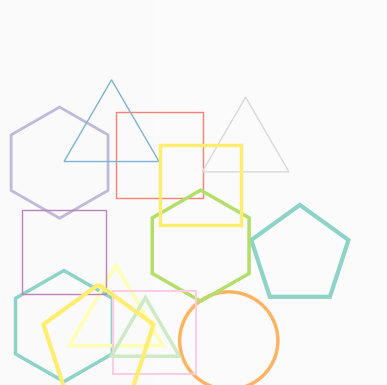[{"shape": "hexagon", "thickness": 2.5, "radius": 0.72, "center": [0.165, 0.153]}, {"shape": "pentagon", "thickness": 3, "radius": 0.66, "center": [0.774, 0.336]}, {"shape": "triangle", "thickness": 2.5, "radius": 0.7, "center": [0.299, 0.172]}, {"shape": "hexagon", "thickness": 2, "radius": 0.72, "center": [0.154, 0.578]}, {"shape": "square", "thickness": 1, "radius": 0.56, "center": [0.412, 0.598]}, {"shape": "triangle", "thickness": 1, "radius": 0.71, "center": [0.288, 0.651]}, {"shape": "circle", "thickness": 2.5, "radius": 0.63, "center": [0.59, 0.115]}, {"shape": "hexagon", "thickness": 2.5, "radius": 0.72, "center": [0.518, 0.362]}, {"shape": "square", "thickness": 1.5, "radius": 0.54, "center": [0.399, 0.136]}, {"shape": "triangle", "thickness": 1, "radius": 0.65, "center": [0.634, 0.618]}, {"shape": "square", "thickness": 1, "radius": 0.54, "center": [0.165, 0.345]}, {"shape": "triangle", "thickness": 2.5, "radius": 0.51, "center": [0.375, 0.125]}, {"shape": "pentagon", "thickness": 3, "radius": 0.75, "center": [0.254, 0.111]}, {"shape": "square", "thickness": 2.5, "radius": 0.52, "center": [0.517, 0.52]}]